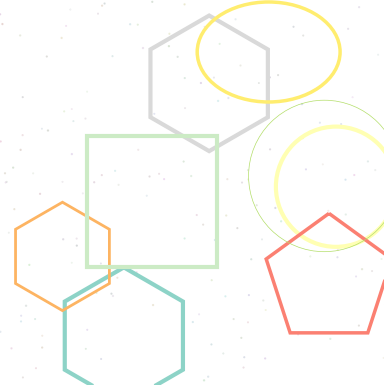[{"shape": "hexagon", "thickness": 3, "radius": 0.89, "center": [0.322, 0.128]}, {"shape": "circle", "thickness": 3, "radius": 0.78, "center": [0.873, 0.515]}, {"shape": "pentagon", "thickness": 2.5, "radius": 0.86, "center": [0.854, 0.274]}, {"shape": "hexagon", "thickness": 2, "radius": 0.7, "center": [0.162, 0.334]}, {"shape": "circle", "thickness": 0.5, "radius": 0.98, "center": [0.842, 0.543]}, {"shape": "hexagon", "thickness": 3, "radius": 0.88, "center": [0.543, 0.784]}, {"shape": "square", "thickness": 3, "radius": 0.84, "center": [0.394, 0.477]}, {"shape": "oval", "thickness": 2.5, "radius": 0.93, "center": [0.698, 0.865]}]